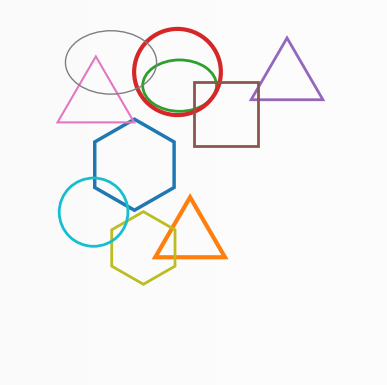[{"shape": "hexagon", "thickness": 2.5, "radius": 0.59, "center": [0.347, 0.572]}, {"shape": "triangle", "thickness": 3, "radius": 0.52, "center": [0.491, 0.384]}, {"shape": "oval", "thickness": 2, "radius": 0.48, "center": [0.464, 0.778]}, {"shape": "circle", "thickness": 3, "radius": 0.56, "center": [0.458, 0.813]}, {"shape": "triangle", "thickness": 2, "radius": 0.53, "center": [0.741, 0.794]}, {"shape": "square", "thickness": 2, "radius": 0.41, "center": [0.584, 0.703]}, {"shape": "triangle", "thickness": 1.5, "radius": 0.57, "center": [0.247, 0.739]}, {"shape": "oval", "thickness": 1, "radius": 0.59, "center": [0.287, 0.838]}, {"shape": "hexagon", "thickness": 2, "radius": 0.47, "center": [0.37, 0.356]}, {"shape": "circle", "thickness": 2, "radius": 0.44, "center": [0.241, 0.449]}]